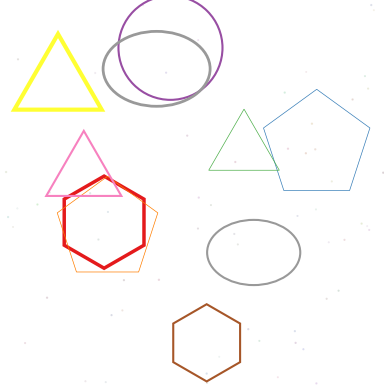[{"shape": "hexagon", "thickness": 2.5, "radius": 0.6, "center": [0.27, 0.423]}, {"shape": "pentagon", "thickness": 0.5, "radius": 0.73, "center": [0.823, 0.623]}, {"shape": "triangle", "thickness": 0.5, "radius": 0.53, "center": [0.634, 0.611]}, {"shape": "circle", "thickness": 1.5, "radius": 0.68, "center": [0.443, 0.876]}, {"shape": "pentagon", "thickness": 0.5, "radius": 0.69, "center": [0.279, 0.405]}, {"shape": "triangle", "thickness": 3, "radius": 0.66, "center": [0.151, 0.781]}, {"shape": "hexagon", "thickness": 1.5, "radius": 0.5, "center": [0.537, 0.11]}, {"shape": "triangle", "thickness": 1.5, "radius": 0.56, "center": [0.218, 0.547]}, {"shape": "oval", "thickness": 2, "radius": 0.7, "center": [0.407, 0.821]}, {"shape": "oval", "thickness": 1.5, "radius": 0.6, "center": [0.659, 0.344]}]